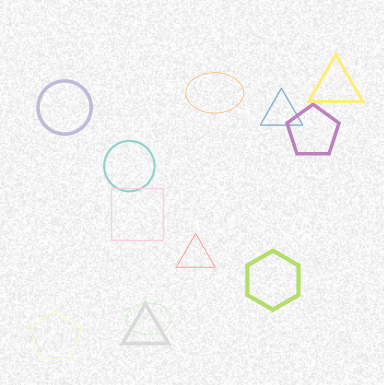[{"shape": "circle", "thickness": 1.5, "radius": 0.33, "center": [0.336, 0.569]}, {"shape": "pentagon", "thickness": 0.5, "radius": 0.35, "center": [0.144, 0.123]}, {"shape": "circle", "thickness": 2.5, "radius": 0.35, "center": [0.168, 0.721]}, {"shape": "triangle", "thickness": 0.5, "radius": 0.29, "center": [0.508, 0.335]}, {"shape": "triangle", "thickness": 1, "radius": 0.32, "center": [0.731, 0.707]}, {"shape": "oval", "thickness": 0.5, "radius": 0.38, "center": [0.558, 0.759]}, {"shape": "hexagon", "thickness": 3, "radius": 0.38, "center": [0.709, 0.272]}, {"shape": "square", "thickness": 1, "radius": 0.34, "center": [0.355, 0.443]}, {"shape": "triangle", "thickness": 2.5, "radius": 0.34, "center": [0.378, 0.142]}, {"shape": "pentagon", "thickness": 2.5, "radius": 0.36, "center": [0.813, 0.658]}, {"shape": "oval", "thickness": 0.5, "radius": 0.29, "center": [0.386, 0.171]}, {"shape": "triangle", "thickness": 2, "radius": 0.41, "center": [0.872, 0.777]}]